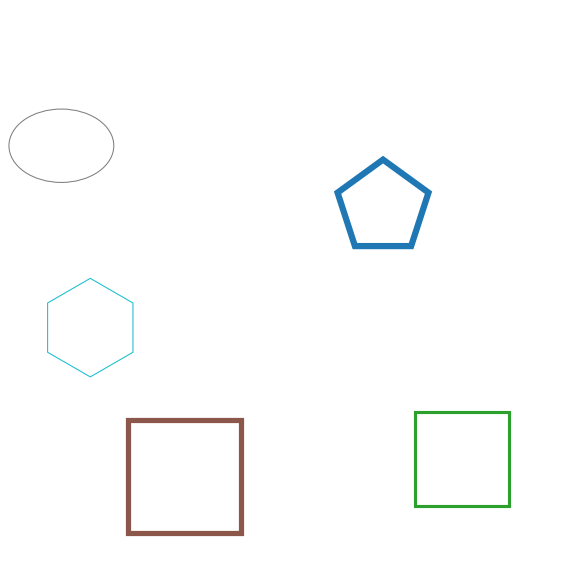[{"shape": "pentagon", "thickness": 3, "radius": 0.41, "center": [0.663, 0.64]}, {"shape": "square", "thickness": 1.5, "radius": 0.41, "center": [0.801, 0.204]}, {"shape": "square", "thickness": 2.5, "radius": 0.49, "center": [0.32, 0.174]}, {"shape": "oval", "thickness": 0.5, "radius": 0.45, "center": [0.106, 0.747]}, {"shape": "hexagon", "thickness": 0.5, "radius": 0.43, "center": [0.156, 0.432]}]